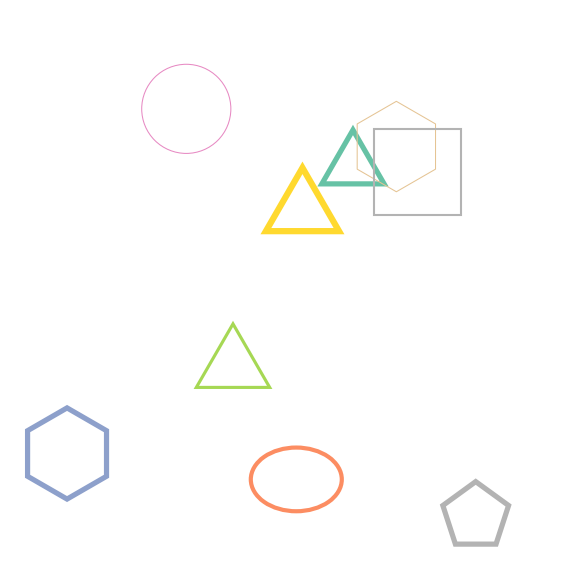[{"shape": "triangle", "thickness": 2.5, "radius": 0.31, "center": [0.611, 0.712]}, {"shape": "oval", "thickness": 2, "radius": 0.39, "center": [0.513, 0.169]}, {"shape": "hexagon", "thickness": 2.5, "radius": 0.39, "center": [0.116, 0.214]}, {"shape": "circle", "thickness": 0.5, "radius": 0.39, "center": [0.323, 0.811]}, {"shape": "triangle", "thickness": 1.5, "radius": 0.37, "center": [0.403, 0.365]}, {"shape": "triangle", "thickness": 3, "radius": 0.37, "center": [0.524, 0.635]}, {"shape": "hexagon", "thickness": 0.5, "radius": 0.39, "center": [0.686, 0.745]}, {"shape": "square", "thickness": 1, "radius": 0.37, "center": [0.723, 0.701]}, {"shape": "pentagon", "thickness": 2.5, "radius": 0.3, "center": [0.824, 0.105]}]